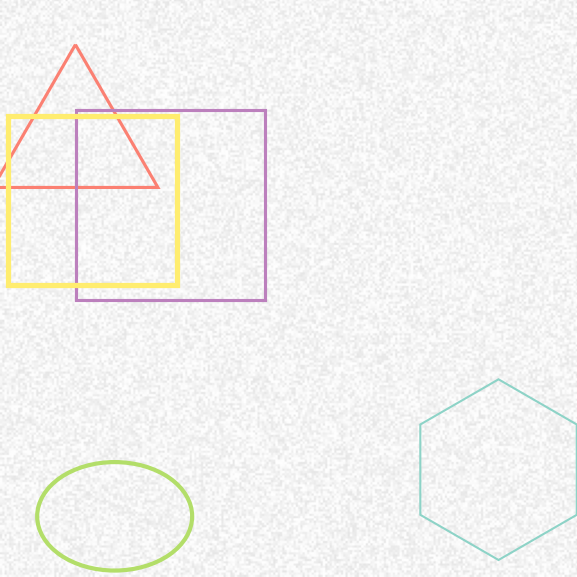[{"shape": "hexagon", "thickness": 1, "radius": 0.78, "center": [0.863, 0.186]}, {"shape": "triangle", "thickness": 1.5, "radius": 0.82, "center": [0.131, 0.757]}, {"shape": "oval", "thickness": 2, "radius": 0.67, "center": [0.199, 0.105]}, {"shape": "square", "thickness": 1.5, "radius": 0.82, "center": [0.295, 0.644]}, {"shape": "square", "thickness": 2.5, "radius": 0.73, "center": [0.16, 0.652]}]